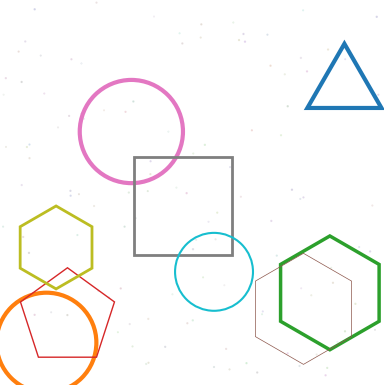[{"shape": "triangle", "thickness": 3, "radius": 0.56, "center": [0.895, 0.775]}, {"shape": "circle", "thickness": 3, "radius": 0.65, "center": [0.121, 0.11]}, {"shape": "hexagon", "thickness": 2.5, "radius": 0.74, "center": [0.857, 0.239]}, {"shape": "pentagon", "thickness": 1, "radius": 0.64, "center": [0.175, 0.176]}, {"shape": "hexagon", "thickness": 0.5, "radius": 0.72, "center": [0.788, 0.198]}, {"shape": "circle", "thickness": 3, "radius": 0.67, "center": [0.341, 0.658]}, {"shape": "square", "thickness": 2, "radius": 0.64, "center": [0.476, 0.465]}, {"shape": "hexagon", "thickness": 2, "radius": 0.54, "center": [0.146, 0.357]}, {"shape": "circle", "thickness": 1.5, "radius": 0.51, "center": [0.556, 0.294]}]